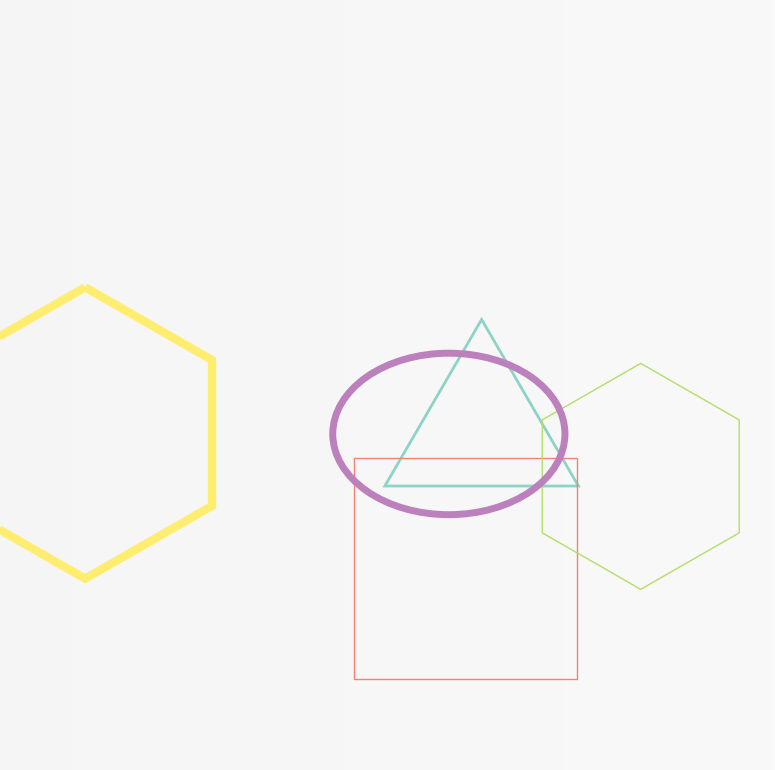[{"shape": "triangle", "thickness": 1, "radius": 0.72, "center": [0.621, 0.441]}, {"shape": "square", "thickness": 0.5, "radius": 0.72, "center": [0.601, 0.262]}, {"shape": "hexagon", "thickness": 0.5, "radius": 0.73, "center": [0.827, 0.381]}, {"shape": "oval", "thickness": 2.5, "radius": 0.75, "center": [0.579, 0.436]}, {"shape": "hexagon", "thickness": 3, "radius": 0.95, "center": [0.11, 0.438]}]